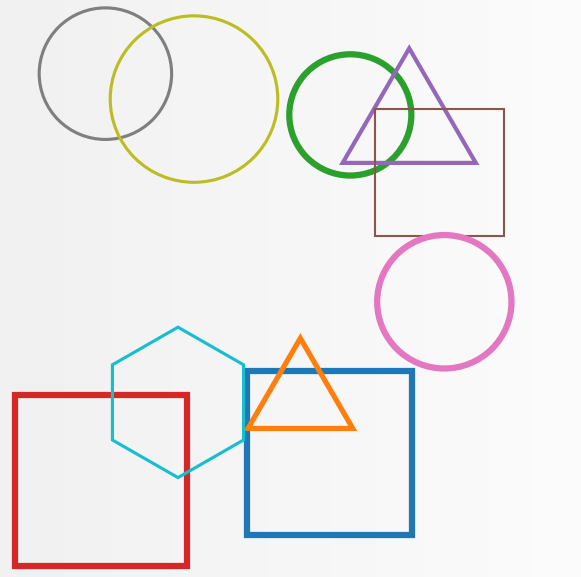[{"shape": "square", "thickness": 3, "radius": 0.71, "center": [0.567, 0.215]}, {"shape": "triangle", "thickness": 2.5, "radius": 0.52, "center": [0.517, 0.309]}, {"shape": "circle", "thickness": 3, "radius": 0.52, "center": [0.603, 0.8]}, {"shape": "square", "thickness": 3, "radius": 0.74, "center": [0.174, 0.167]}, {"shape": "triangle", "thickness": 2, "radius": 0.66, "center": [0.704, 0.783]}, {"shape": "square", "thickness": 1, "radius": 0.55, "center": [0.756, 0.7]}, {"shape": "circle", "thickness": 3, "radius": 0.58, "center": [0.764, 0.477]}, {"shape": "circle", "thickness": 1.5, "radius": 0.57, "center": [0.181, 0.872]}, {"shape": "circle", "thickness": 1.5, "radius": 0.72, "center": [0.334, 0.828]}, {"shape": "hexagon", "thickness": 1.5, "radius": 0.65, "center": [0.306, 0.302]}]